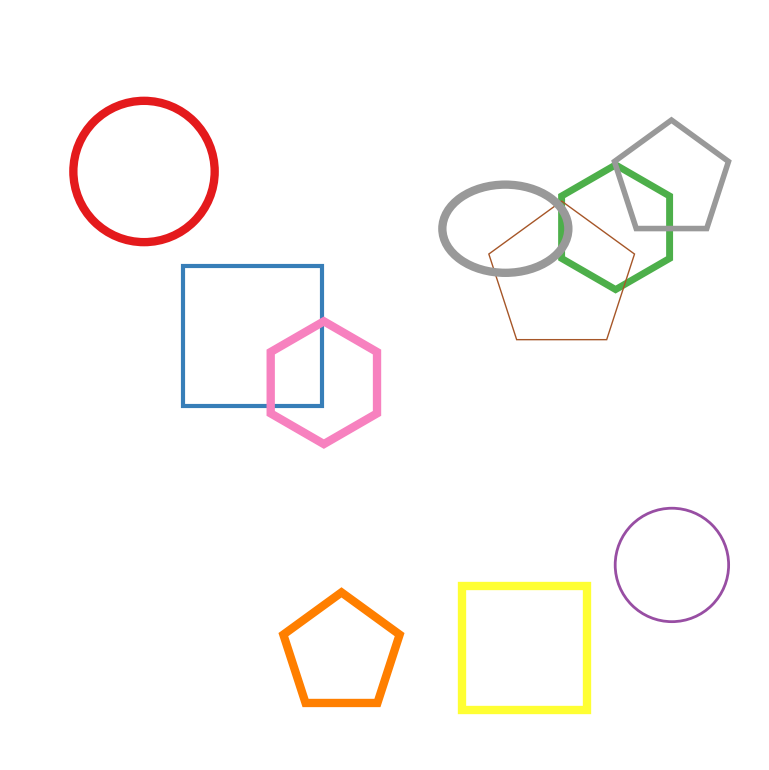[{"shape": "circle", "thickness": 3, "radius": 0.46, "center": [0.187, 0.777]}, {"shape": "square", "thickness": 1.5, "radius": 0.45, "center": [0.328, 0.564]}, {"shape": "hexagon", "thickness": 2.5, "radius": 0.4, "center": [0.799, 0.705]}, {"shape": "circle", "thickness": 1, "radius": 0.37, "center": [0.873, 0.266]}, {"shape": "pentagon", "thickness": 3, "radius": 0.4, "center": [0.443, 0.151]}, {"shape": "square", "thickness": 3, "radius": 0.4, "center": [0.681, 0.158]}, {"shape": "pentagon", "thickness": 0.5, "radius": 0.5, "center": [0.729, 0.639]}, {"shape": "hexagon", "thickness": 3, "radius": 0.4, "center": [0.421, 0.503]}, {"shape": "pentagon", "thickness": 2, "radius": 0.39, "center": [0.872, 0.766]}, {"shape": "oval", "thickness": 3, "radius": 0.41, "center": [0.656, 0.703]}]